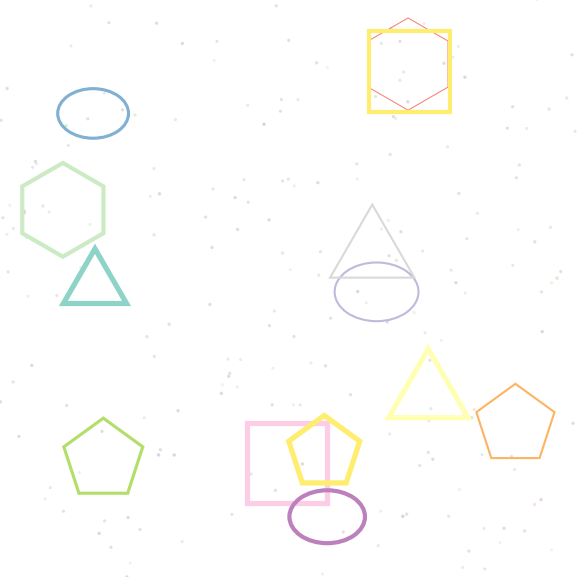[{"shape": "triangle", "thickness": 2.5, "radius": 0.32, "center": [0.164, 0.505]}, {"shape": "triangle", "thickness": 2.5, "radius": 0.4, "center": [0.742, 0.316]}, {"shape": "oval", "thickness": 1, "radius": 0.36, "center": [0.652, 0.494]}, {"shape": "hexagon", "thickness": 0.5, "radius": 0.4, "center": [0.707, 0.888]}, {"shape": "oval", "thickness": 1.5, "radius": 0.31, "center": [0.161, 0.803]}, {"shape": "pentagon", "thickness": 1, "radius": 0.36, "center": [0.892, 0.263]}, {"shape": "pentagon", "thickness": 1.5, "radius": 0.36, "center": [0.179, 0.203]}, {"shape": "square", "thickness": 2.5, "radius": 0.35, "center": [0.497, 0.198]}, {"shape": "triangle", "thickness": 1, "radius": 0.42, "center": [0.645, 0.561]}, {"shape": "oval", "thickness": 2, "radius": 0.33, "center": [0.567, 0.104]}, {"shape": "hexagon", "thickness": 2, "radius": 0.41, "center": [0.109, 0.636]}, {"shape": "square", "thickness": 2, "radius": 0.35, "center": [0.709, 0.876]}, {"shape": "pentagon", "thickness": 2.5, "radius": 0.32, "center": [0.561, 0.215]}]